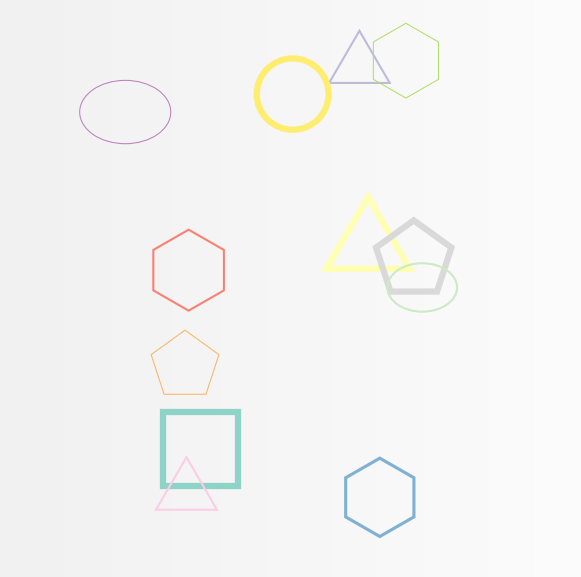[{"shape": "square", "thickness": 3, "radius": 0.32, "center": [0.344, 0.221]}, {"shape": "triangle", "thickness": 3, "radius": 0.41, "center": [0.633, 0.575]}, {"shape": "triangle", "thickness": 1, "radius": 0.3, "center": [0.618, 0.886]}, {"shape": "hexagon", "thickness": 1, "radius": 0.35, "center": [0.325, 0.531]}, {"shape": "hexagon", "thickness": 1.5, "radius": 0.34, "center": [0.653, 0.138]}, {"shape": "pentagon", "thickness": 0.5, "radius": 0.31, "center": [0.318, 0.366]}, {"shape": "hexagon", "thickness": 0.5, "radius": 0.32, "center": [0.698, 0.894]}, {"shape": "triangle", "thickness": 1, "radius": 0.3, "center": [0.321, 0.147]}, {"shape": "pentagon", "thickness": 3, "radius": 0.34, "center": [0.712, 0.549]}, {"shape": "oval", "thickness": 0.5, "radius": 0.39, "center": [0.215, 0.805]}, {"shape": "oval", "thickness": 1, "radius": 0.3, "center": [0.726, 0.501]}, {"shape": "circle", "thickness": 3, "radius": 0.31, "center": [0.504, 0.836]}]